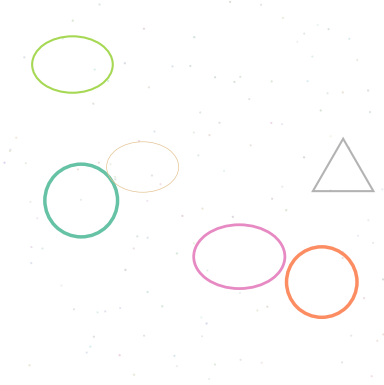[{"shape": "circle", "thickness": 2.5, "radius": 0.47, "center": [0.211, 0.479]}, {"shape": "circle", "thickness": 2.5, "radius": 0.46, "center": [0.836, 0.267]}, {"shape": "oval", "thickness": 2, "radius": 0.59, "center": [0.622, 0.333]}, {"shape": "oval", "thickness": 1.5, "radius": 0.52, "center": [0.188, 0.832]}, {"shape": "oval", "thickness": 0.5, "radius": 0.47, "center": [0.371, 0.566]}, {"shape": "triangle", "thickness": 1.5, "radius": 0.45, "center": [0.891, 0.549]}]